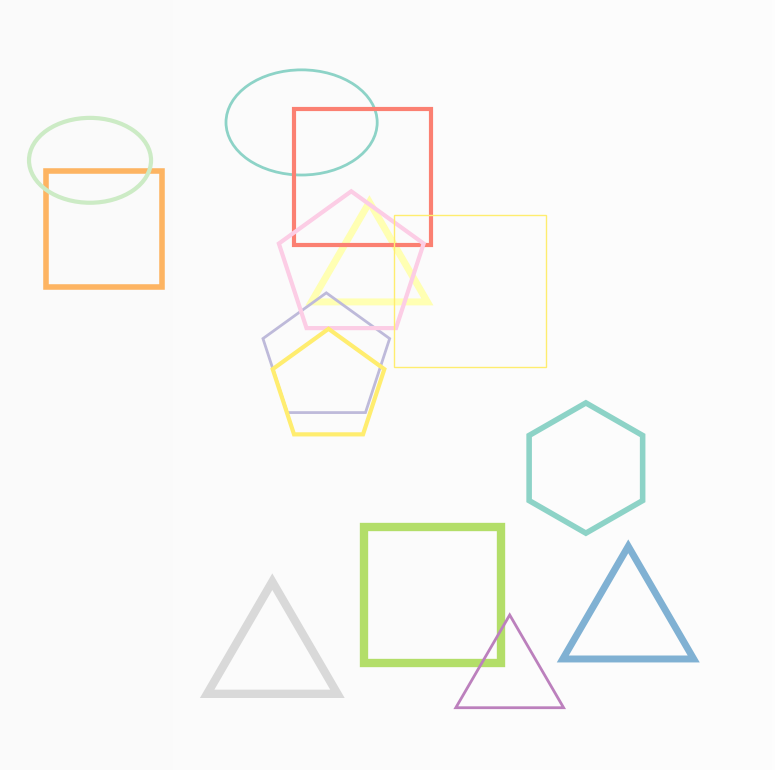[{"shape": "hexagon", "thickness": 2, "radius": 0.42, "center": [0.756, 0.392]}, {"shape": "oval", "thickness": 1, "radius": 0.49, "center": [0.389, 0.841]}, {"shape": "triangle", "thickness": 2.5, "radius": 0.43, "center": [0.477, 0.651]}, {"shape": "pentagon", "thickness": 1, "radius": 0.43, "center": [0.421, 0.534]}, {"shape": "square", "thickness": 1.5, "radius": 0.44, "center": [0.467, 0.77]}, {"shape": "triangle", "thickness": 2.5, "radius": 0.49, "center": [0.811, 0.193]}, {"shape": "square", "thickness": 2, "radius": 0.38, "center": [0.134, 0.703]}, {"shape": "square", "thickness": 3, "radius": 0.44, "center": [0.558, 0.227]}, {"shape": "pentagon", "thickness": 1.5, "radius": 0.49, "center": [0.453, 0.653]}, {"shape": "triangle", "thickness": 3, "radius": 0.49, "center": [0.351, 0.147]}, {"shape": "triangle", "thickness": 1, "radius": 0.4, "center": [0.658, 0.121]}, {"shape": "oval", "thickness": 1.5, "radius": 0.39, "center": [0.116, 0.792]}, {"shape": "square", "thickness": 0.5, "radius": 0.49, "center": [0.607, 0.622]}, {"shape": "pentagon", "thickness": 1.5, "radius": 0.38, "center": [0.424, 0.497]}]